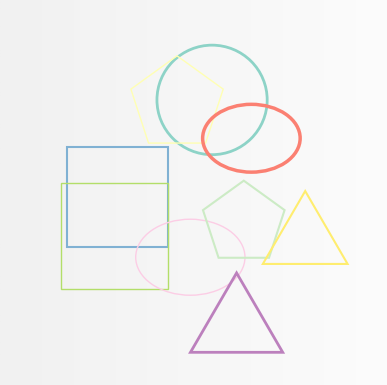[{"shape": "circle", "thickness": 2, "radius": 0.71, "center": [0.547, 0.74]}, {"shape": "pentagon", "thickness": 1, "radius": 0.63, "center": [0.457, 0.73]}, {"shape": "oval", "thickness": 2.5, "radius": 0.63, "center": [0.649, 0.641]}, {"shape": "square", "thickness": 1.5, "radius": 0.65, "center": [0.304, 0.488]}, {"shape": "square", "thickness": 1, "radius": 0.69, "center": [0.296, 0.387]}, {"shape": "oval", "thickness": 1, "radius": 0.71, "center": [0.491, 0.332]}, {"shape": "triangle", "thickness": 2, "radius": 0.69, "center": [0.611, 0.154]}, {"shape": "pentagon", "thickness": 1.5, "radius": 0.55, "center": [0.629, 0.42]}, {"shape": "triangle", "thickness": 1.5, "radius": 0.63, "center": [0.788, 0.378]}]